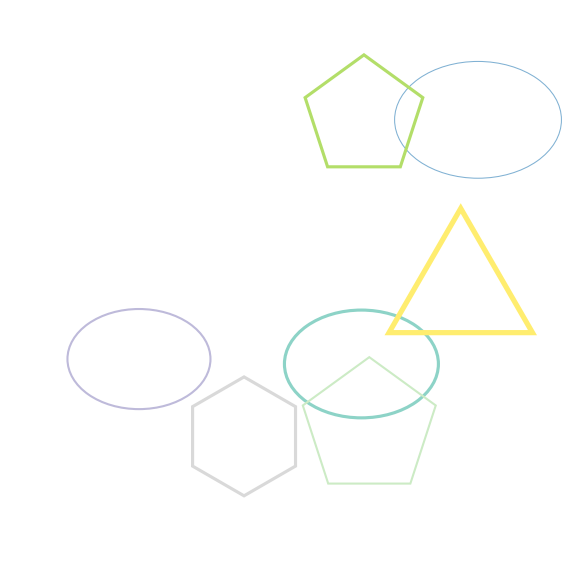[{"shape": "oval", "thickness": 1.5, "radius": 0.67, "center": [0.626, 0.369]}, {"shape": "oval", "thickness": 1, "radius": 0.62, "center": [0.241, 0.377]}, {"shape": "oval", "thickness": 0.5, "radius": 0.72, "center": [0.828, 0.792]}, {"shape": "pentagon", "thickness": 1.5, "radius": 0.54, "center": [0.63, 0.797]}, {"shape": "hexagon", "thickness": 1.5, "radius": 0.51, "center": [0.423, 0.244]}, {"shape": "pentagon", "thickness": 1, "radius": 0.61, "center": [0.639, 0.26]}, {"shape": "triangle", "thickness": 2.5, "radius": 0.72, "center": [0.798, 0.495]}]